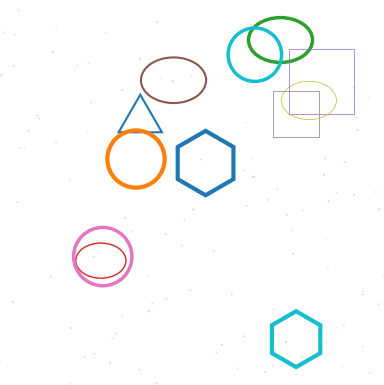[{"shape": "hexagon", "thickness": 3, "radius": 0.42, "center": [0.534, 0.576]}, {"shape": "triangle", "thickness": 1.5, "radius": 0.32, "center": [0.364, 0.689]}, {"shape": "circle", "thickness": 3, "radius": 0.37, "center": [0.353, 0.587]}, {"shape": "oval", "thickness": 2.5, "radius": 0.42, "center": [0.729, 0.896]}, {"shape": "oval", "thickness": 1, "radius": 0.33, "center": [0.262, 0.323]}, {"shape": "square", "thickness": 0.5, "radius": 0.42, "center": [0.835, 0.788]}, {"shape": "oval", "thickness": 1.5, "radius": 0.42, "center": [0.451, 0.792]}, {"shape": "circle", "thickness": 2.5, "radius": 0.38, "center": [0.267, 0.334]}, {"shape": "square", "thickness": 0.5, "radius": 0.3, "center": [0.768, 0.705]}, {"shape": "oval", "thickness": 0.5, "radius": 0.36, "center": [0.802, 0.739]}, {"shape": "hexagon", "thickness": 3, "radius": 0.36, "center": [0.769, 0.119]}, {"shape": "circle", "thickness": 2.5, "radius": 0.35, "center": [0.662, 0.858]}]